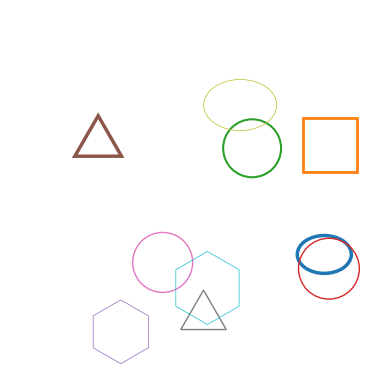[{"shape": "oval", "thickness": 2.5, "radius": 0.35, "center": [0.842, 0.339]}, {"shape": "square", "thickness": 2, "radius": 0.35, "center": [0.857, 0.624]}, {"shape": "circle", "thickness": 1.5, "radius": 0.38, "center": [0.655, 0.615]}, {"shape": "circle", "thickness": 1, "radius": 0.39, "center": [0.854, 0.302]}, {"shape": "hexagon", "thickness": 0.5, "radius": 0.41, "center": [0.314, 0.138]}, {"shape": "triangle", "thickness": 2.5, "radius": 0.35, "center": [0.255, 0.629]}, {"shape": "circle", "thickness": 1, "radius": 0.39, "center": [0.423, 0.318]}, {"shape": "triangle", "thickness": 1, "radius": 0.34, "center": [0.529, 0.178]}, {"shape": "oval", "thickness": 0.5, "radius": 0.47, "center": [0.624, 0.727]}, {"shape": "hexagon", "thickness": 0.5, "radius": 0.47, "center": [0.539, 0.252]}]